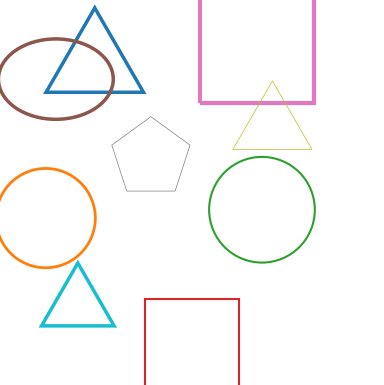[{"shape": "triangle", "thickness": 2.5, "radius": 0.73, "center": [0.246, 0.833]}, {"shape": "circle", "thickness": 2, "radius": 0.64, "center": [0.119, 0.433]}, {"shape": "circle", "thickness": 1.5, "radius": 0.69, "center": [0.68, 0.455]}, {"shape": "square", "thickness": 1.5, "radius": 0.61, "center": [0.5, 0.101]}, {"shape": "oval", "thickness": 2.5, "radius": 0.75, "center": [0.145, 0.794]}, {"shape": "square", "thickness": 3, "radius": 0.74, "center": [0.667, 0.881]}, {"shape": "pentagon", "thickness": 0.5, "radius": 0.53, "center": [0.392, 0.59]}, {"shape": "triangle", "thickness": 0.5, "radius": 0.59, "center": [0.708, 0.671]}, {"shape": "triangle", "thickness": 2.5, "radius": 0.54, "center": [0.202, 0.208]}]